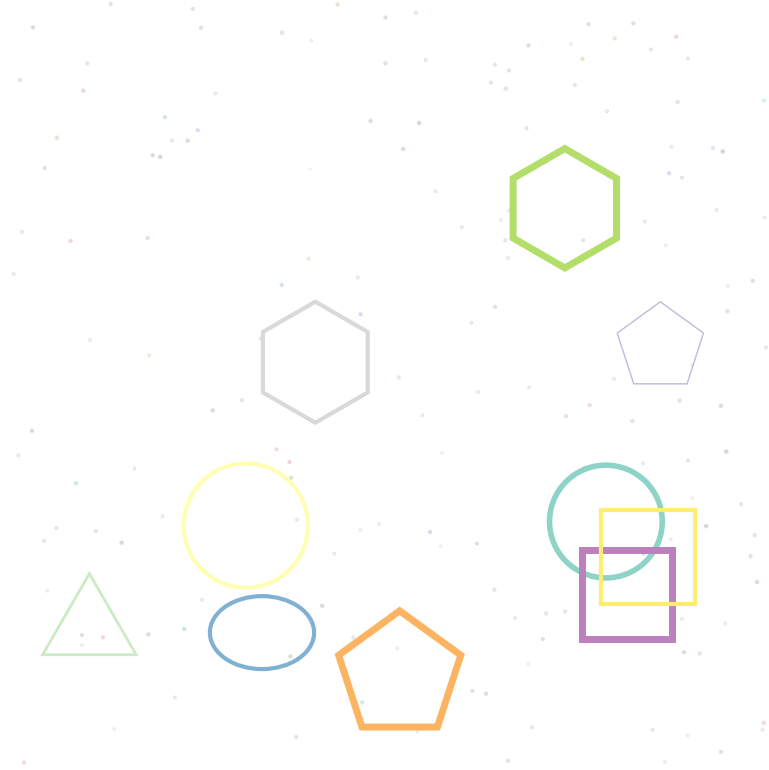[{"shape": "circle", "thickness": 2, "radius": 0.37, "center": [0.787, 0.323]}, {"shape": "circle", "thickness": 1.5, "radius": 0.4, "center": [0.319, 0.317]}, {"shape": "pentagon", "thickness": 0.5, "radius": 0.29, "center": [0.858, 0.549]}, {"shape": "oval", "thickness": 1.5, "radius": 0.34, "center": [0.34, 0.178]}, {"shape": "pentagon", "thickness": 2.5, "radius": 0.42, "center": [0.519, 0.123]}, {"shape": "hexagon", "thickness": 2.5, "radius": 0.39, "center": [0.734, 0.73]}, {"shape": "hexagon", "thickness": 1.5, "radius": 0.39, "center": [0.41, 0.53]}, {"shape": "square", "thickness": 2.5, "radius": 0.29, "center": [0.814, 0.228]}, {"shape": "triangle", "thickness": 1, "radius": 0.35, "center": [0.116, 0.185]}, {"shape": "square", "thickness": 1.5, "radius": 0.31, "center": [0.841, 0.277]}]